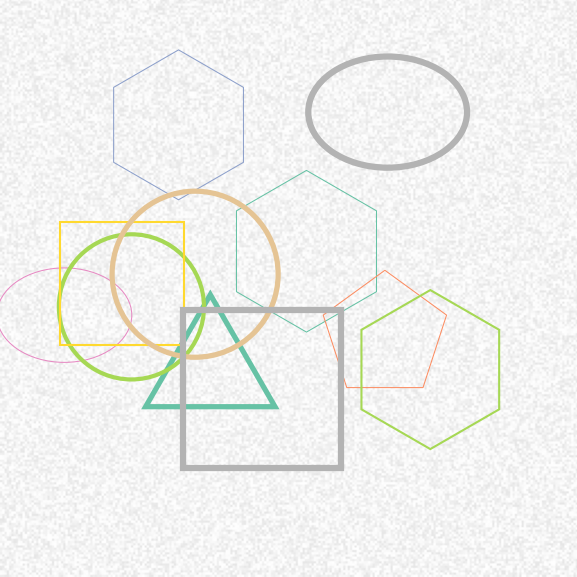[{"shape": "hexagon", "thickness": 0.5, "radius": 0.7, "center": [0.531, 0.564]}, {"shape": "triangle", "thickness": 2.5, "radius": 0.65, "center": [0.364, 0.36]}, {"shape": "pentagon", "thickness": 0.5, "radius": 0.56, "center": [0.666, 0.419]}, {"shape": "hexagon", "thickness": 0.5, "radius": 0.65, "center": [0.309, 0.783]}, {"shape": "oval", "thickness": 0.5, "radius": 0.58, "center": [0.111, 0.453]}, {"shape": "hexagon", "thickness": 1, "radius": 0.69, "center": [0.745, 0.359]}, {"shape": "circle", "thickness": 2, "radius": 0.63, "center": [0.228, 0.468]}, {"shape": "square", "thickness": 1, "radius": 0.53, "center": [0.211, 0.508]}, {"shape": "circle", "thickness": 2.5, "radius": 0.72, "center": [0.338, 0.524]}, {"shape": "oval", "thickness": 3, "radius": 0.69, "center": [0.671, 0.805]}, {"shape": "square", "thickness": 3, "radius": 0.68, "center": [0.454, 0.325]}]